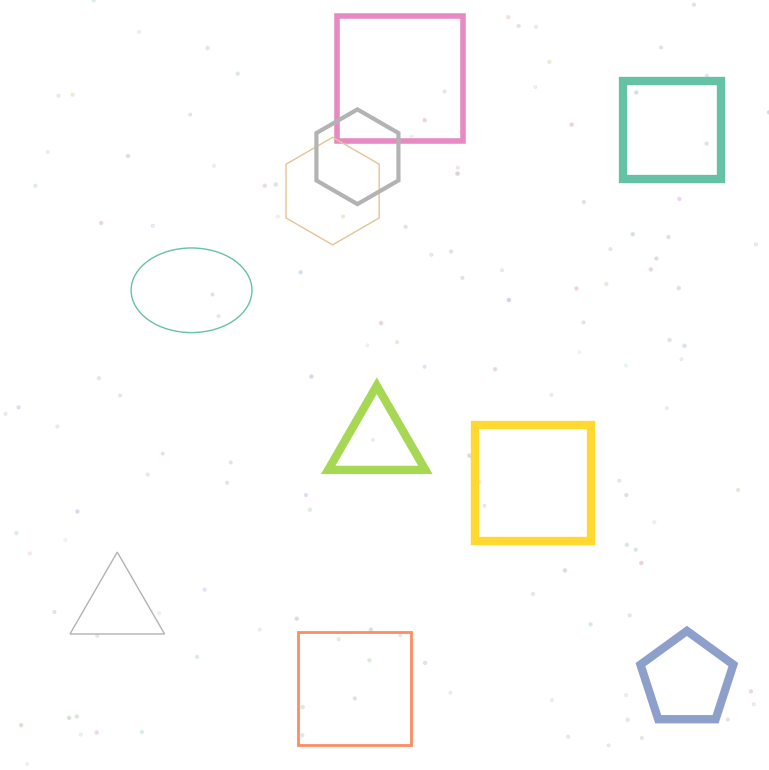[{"shape": "oval", "thickness": 0.5, "radius": 0.39, "center": [0.249, 0.623]}, {"shape": "square", "thickness": 3, "radius": 0.32, "center": [0.873, 0.831]}, {"shape": "square", "thickness": 1, "radius": 0.37, "center": [0.461, 0.105]}, {"shape": "pentagon", "thickness": 3, "radius": 0.32, "center": [0.892, 0.117]}, {"shape": "square", "thickness": 2, "radius": 0.41, "center": [0.519, 0.898]}, {"shape": "triangle", "thickness": 3, "radius": 0.36, "center": [0.489, 0.426]}, {"shape": "square", "thickness": 3, "radius": 0.38, "center": [0.693, 0.373]}, {"shape": "hexagon", "thickness": 0.5, "radius": 0.35, "center": [0.432, 0.752]}, {"shape": "triangle", "thickness": 0.5, "radius": 0.35, "center": [0.152, 0.212]}, {"shape": "hexagon", "thickness": 1.5, "radius": 0.31, "center": [0.464, 0.796]}]